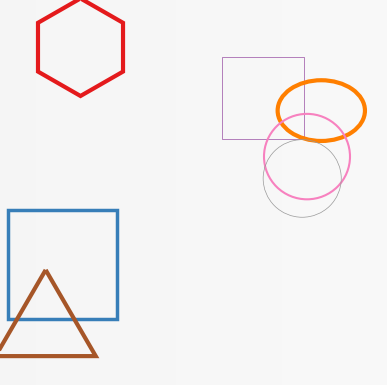[{"shape": "hexagon", "thickness": 3, "radius": 0.63, "center": [0.208, 0.877]}, {"shape": "square", "thickness": 2.5, "radius": 0.71, "center": [0.161, 0.313]}, {"shape": "square", "thickness": 0.5, "radius": 0.53, "center": [0.679, 0.745]}, {"shape": "oval", "thickness": 3, "radius": 0.56, "center": [0.829, 0.713]}, {"shape": "triangle", "thickness": 3, "radius": 0.75, "center": [0.118, 0.15]}, {"shape": "circle", "thickness": 1.5, "radius": 0.55, "center": [0.792, 0.593]}, {"shape": "circle", "thickness": 0.5, "radius": 0.5, "center": [0.78, 0.536]}]